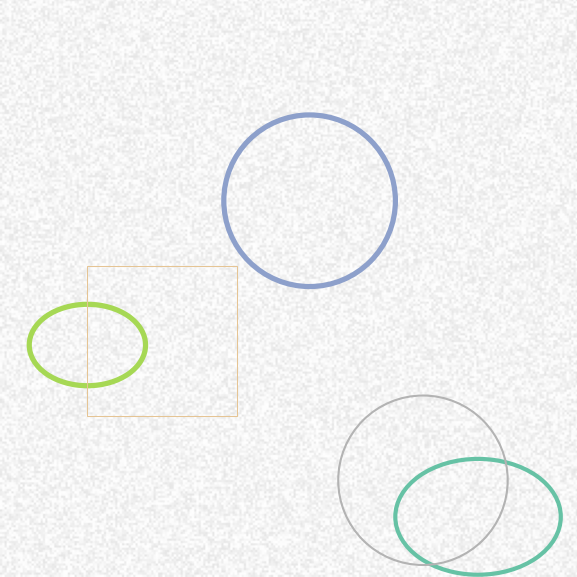[{"shape": "oval", "thickness": 2, "radius": 0.72, "center": [0.828, 0.104]}, {"shape": "circle", "thickness": 2.5, "radius": 0.74, "center": [0.536, 0.652]}, {"shape": "oval", "thickness": 2.5, "radius": 0.5, "center": [0.151, 0.402]}, {"shape": "square", "thickness": 0.5, "radius": 0.65, "center": [0.281, 0.409]}, {"shape": "circle", "thickness": 1, "radius": 0.73, "center": [0.732, 0.168]}]